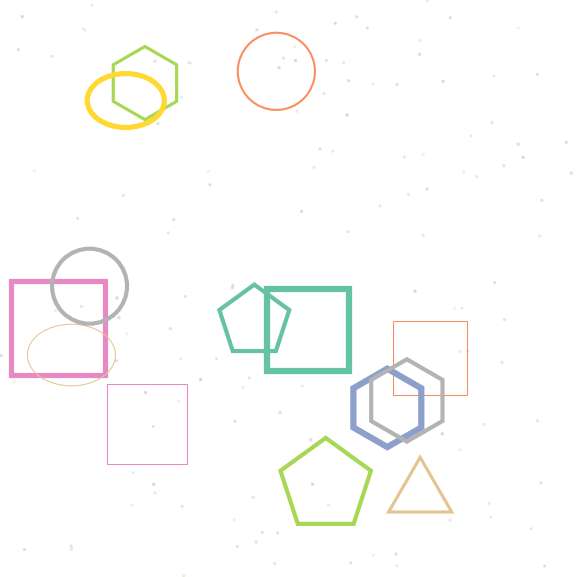[{"shape": "pentagon", "thickness": 2, "radius": 0.32, "center": [0.44, 0.443]}, {"shape": "square", "thickness": 3, "radius": 0.35, "center": [0.534, 0.428]}, {"shape": "square", "thickness": 0.5, "radius": 0.32, "center": [0.745, 0.379]}, {"shape": "circle", "thickness": 1, "radius": 0.33, "center": [0.479, 0.876]}, {"shape": "hexagon", "thickness": 3, "radius": 0.34, "center": [0.671, 0.293]}, {"shape": "square", "thickness": 2.5, "radius": 0.41, "center": [0.1, 0.431]}, {"shape": "square", "thickness": 0.5, "radius": 0.35, "center": [0.254, 0.265]}, {"shape": "pentagon", "thickness": 2, "radius": 0.41, "center": [0.564, 0.159]}, {"shape": "hexagon", "thickness": 1.5, "radius": 0.32, "center": [0.251, 0.855]}, {"shape": "oval", "thickness": 2.5, "radius": 0.33, "center": [0.218, 0.825]}, {"shape": "triangle", "thickness": 1.5, "radius": 0.32, "center": [0.728, 0.144]}, {"shape": "oval", "thickness": 0.5, "radius": 0.38, "center": [0.124, 0.384]}, {"shape": "hexagon", "thickness": 2, "radius": 0.36, "center": [0.704, 0.306]}, {"shape": "circle", "thickness": 2, "radius": 0.32, "center": [0.155, 0.504]}]